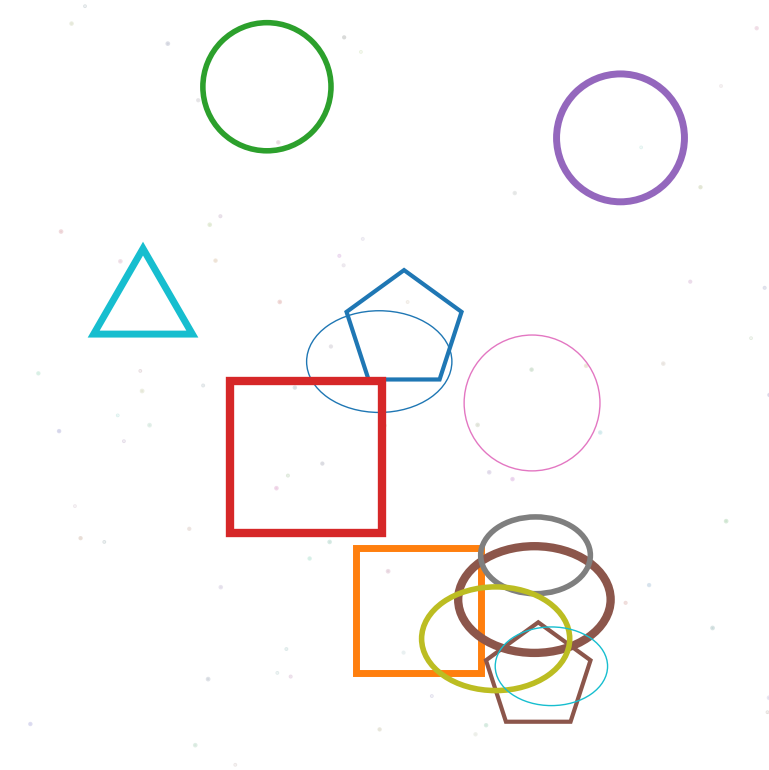[{"shape": "oval", "thickness": 0.5, "radius": 0.47, "center": [0.493, 0.53]}, {"shape": "pentagon", "thickness": 1.5, "radius": 0.39, "center": [0.525, 0.571]}, {"shape": "square", "thickness": 2.5, "radius": 0.41, "center": [0.543, 0.207]}, {"shape": "circle", "thickness": 2, "radius": 0.42, "center": [0.347, 0.887]}, {"shape": "square", "thickness": 3, "radius": 0.49, "center": [0.398, 0.406]}, {"shape": "circle", "thickness": 2.5, "radius": 0.42, "center": [0.806, 0.821]}, {"shape": "oval", "thickness": 3, "radius": 0.49, "center": [0.694, 0.221]}, {"shape": "pentagon", "thickness": 1.5, "radius": 0.36, "center": [0.699, 0.12]}, {"shape": "circle", "thickness": 0.5, "radius": 0.44, "center": [0.691, 0.477]}, {"shape": "oval", "thickness": 2, "radius": 0.36, "center": [0.695, 0.279]}, {"shape": "oval", "thickness": 2, "radius": 0.48, "center": [0.644, 0.17]}, {"shape": "triangle", "thickness": 2.5, "radius": 0.37, "center": [0.186, 0.603]}, {"shape": "oval", "thickness": 0.5, "radius": 0.36, "center": [0.716, 0.135]}]